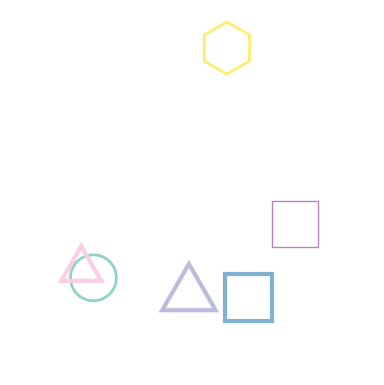[{"shape": "circle", "thickness": 2, "radius": 0.3, "center": [0.243, 0.278]}, {"shape": "triangle", "thickness": 3, "radius": 0.4, "center": [0.491, 0.234]}, {"shape": "square", "thickness": 3, "radius": 0.3, "center": [0.645, 0.227]}, {"shape": "triangle", "thickness": 3, "radius": 0.3, "center": [0.211, 0.301]}, {"shape": "square", "thickness": 1, "radius": 0.3, "center": [0.767, 0.419]}, {"shape": "hexagon", "thickness": 2, "radius": 0.34, "center": [0.589, 0.875]}]